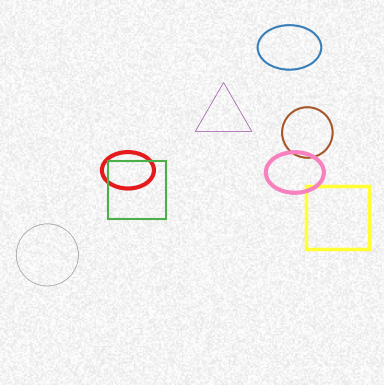[{"shape": "oval", "thickness": 3, "radius": 0.34, "center": [0.332, 0.558]}, {"shape": "oval", "thickness": 1.5, "radius": 0.41, "center": [0.752, 0.877]}, {"shape": "square", "thickness": 1.5, "radius": 0.37, "center": [0.355, 0.506]}, {"shape": "triangle", "thickness": 0.5, "radius": 0.42, "center": [0.581, 0.701]}, {"shape": "square", "thickness": 2.5, "radius": 0.41, "center": [0.876, 0.436]}, {"shape": "circle", "thickness": 1.5, "radius": 0.33, "center": [0.798, 0.656]}, {"shape": "oval", "thickness": 3, "radius": 0.38, "center": [0.766, 0.552]}, {"shape": "circle", "thickness": 0.5, "radius": 0.4, "center": [0.123, 0.338]}]